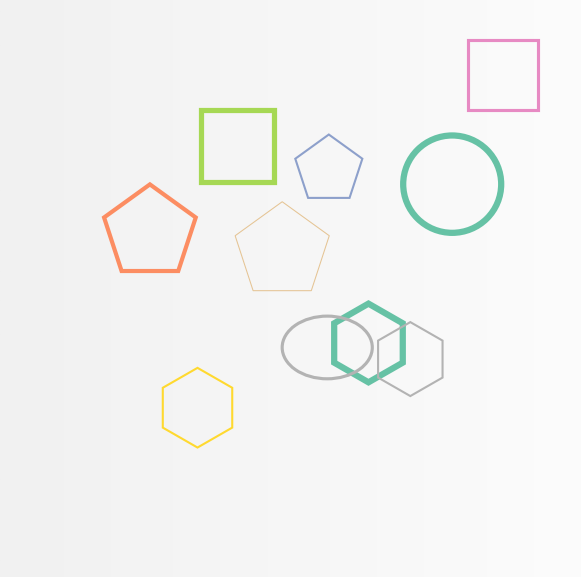[{"shape": "circle", "thickness": 3, "radius": 0.42, "center": [0.778, 0.68]}, {"shape": "hexagon", "thickness": 3, "radius": 0.34, "center": [0.634, 0.405]}, {"shape": "pentagon", "thickness": 2, "radius": 0.41, "center": [0.258, 0.597]}, {"shape": "pentagon", "thickness": 1, "radius": 0.3, "center": [0.566, 0.706]}, {"shape": "square", "thickness": 1.5, "radius": 0.3, "center": [0.866, 0.869]}, {"shape": "square", "thickness": 2.5, "radius": 0.31, "center": [0.409, 0.747]}, {"shape": "hexagon", "thickness": 1, "radius": 0.34, "center": [0.34, 0.293]}, {"shape": "pentagon", "thickness": 0.5, "radius": 0.43, "center": [0.486, 0.565]}, {"shape": "oval", "thickness": 1.5, "radius": 0.39, "center": [0.563, 0.397]}, {"shape": "hexagon", "thickness": 1, "radius": 0.32, "center": [0.706, 0.377]}]